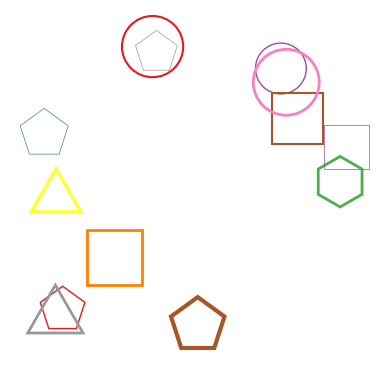[{"shape": "circle", "thickness": 1.5, "radius": 0.4, "center": [0.396, 0.879]}, {"shape": "pentagon", "thickness": 1, "radius": 0.3, "center": [0.163, 0.196]}, {"shape": "pentagon", "thickness": 0.5, "radius": 0.33, "center": [0.115, 0.653]}, {"shape": "hexagon", "thickness": 2, "radius": 0.33, "center": [0.883, 0.528]}, {"shape": "circle", "thickness": 1, "radius": 0.33, "center": [0.73, 0.822]}, {"shape": "square", "thickness": 0.5, "radius": 0.29, "center": [0.9, 0.618]}, {"shape": "square", "thickness": 2, "radius": 0.36, "center": [0.297, 0.331]}, {"shape": "triangle", "thickness": 2.5, "radius": 0.37, "center": [0.146, 0.487]}, {"shape": "square", "thickness": 1.5, "radius": 0.33, "center": [0.772, 0.692]}, {"shape": "pentagon", "thickness": 3, "radius": 0.37, "center": [0.514, 0.155]}, {"shape": "circle", "thickness": 2, "radius": 0.43, "center": [0.743, 0.786]}, {"shape": "triangle", "thickness": 2, "radius": 0.42, "center": [0.144, 0.177]}, {"shape": "pentagon", "thickness": 0.5, "radius": 0.29, "center": [0.406, 0.864]}]